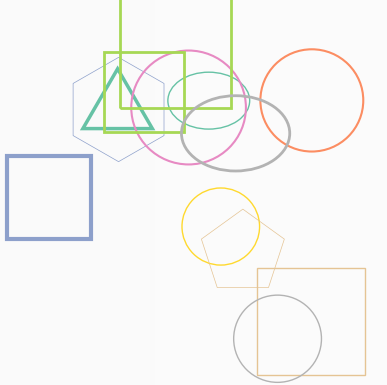[{"shape": "triangle", "thickness": 2.5, "radius": 0.52, "center": [0.304, 0.718]}, {"shape": "oval", "thickness": 1, "radius": 0.53, "center": [0.539, 0.739]}, {"shape": "circle", "thickness": 1.5, "radius": 0.66, "center": [0.805, 0.739]}, {"shape": "square", "thickness": 3, "radius": 0.54, "center": [0.127, 0.486]}, {"shape": "hexagon", "thickness": 0.5, "radius": 0.68, "center": [0.306, 0.716]}, {"shape": "circle", "thickness": 1.5, "radius": 0.74, "center": [0.487, 0.721]}, {"shape": "square", "thickness": 2, "radius": 0.52, "center": [0.371, 0.761]}, {"shape": "square", "thickness": 2, "radius": 0.72, "center": [0.453, 0.863]}, {"shape": "circle", "thickness": 1, "radius": 0.5, "center": [0.57, 0.412]}, {"shape": "pentagon", "thickness": 0.5, "radius": 0.56, "center": [0.627, 0.344]}, {"shape": "square", "thickness": 1, "radius": 0.7, "center": [0.803, 0.165]}, {"shape": "oval", "thickness": 2, "radius": 0.7, "center": [0.608, 0.654]}, {"shape": "circle", "thickness": 1, "radius": 0.57, "center": [0.716, 0.12]}]